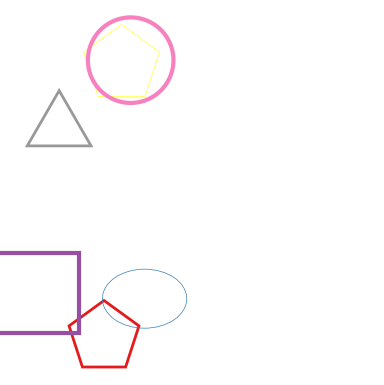[{"shape": "pentagon", "thickness": 2, "radius": 0.48, "center": [0.27, 0.124]}, {"shape": "oval", "thickness": 0.5, "radius": 0.55, "center": [0.376, 0.224]}, {"shape": "square", "thickness": 3, "radius": 0.52, "center": [0.1, 0.239]}, {"shape": "pentagon", "thickness": 0.5, "radius": 0.52, "center": [0.316, 0.833]}, {"shape": "circle", "thickness": 3, "radius": 0.56, "center": [0.339, 0.844]}, {"shape": "triangle", "thickness": 2, "radius": 0.48, "center": [0.154, 0.669]}]